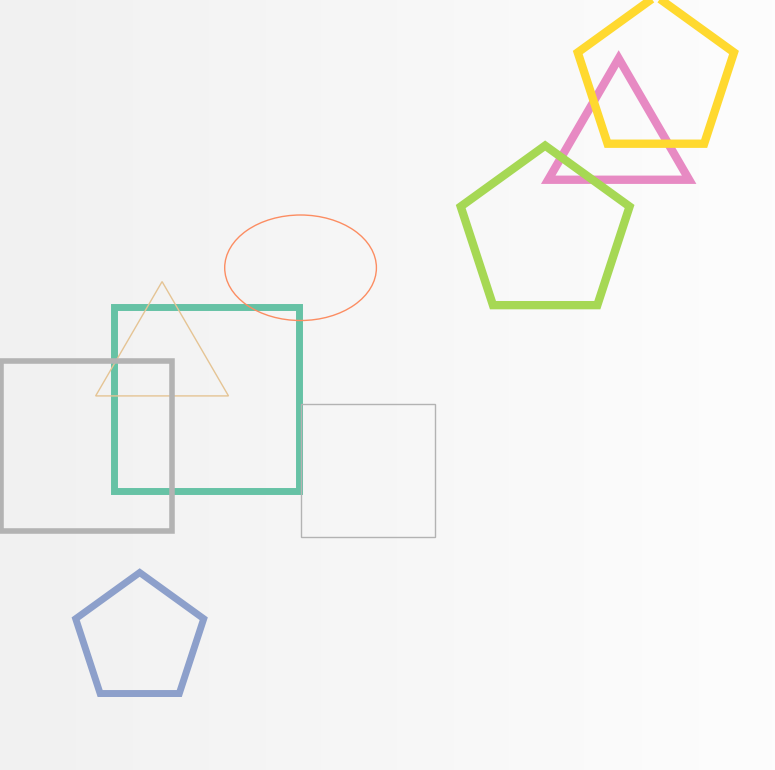[{"shape": "square", "thickness": 2.5, "radius": 0.6, "center": [0.266, 0.482]}, {"shape": "oval", "thickness": 0.5, "radius": 0.49, "center": [0.388, 0.652]}, {"shape": "pentagon", "thickness": 2.5, "radius": 0.43, "center": [0.18, 0.17]}, {"shape": "triangle", "thickness": 3, "radius": 0.52, "center": [0.798, 0.819]}, {"shape": "pentagon", "thickness": 3, "radius": 0.57, "center": [0.703, 0.696]}, {"shape": "pentagon", "thickness": 3, "radius": 0.53, "center": [0.846, 0.899]}, {"shape": "triangle", "thickness": 0.5, "radius": 0.49, "center": [0.209, 0.535]}, {"shape": "square", "thickness": 0.5, "radius": 0.43, "center": [0.475, 0.389]}, {"shape": "square", "thickness": 2, "radius": 0.55, "center": [0.112, 0.42]}]